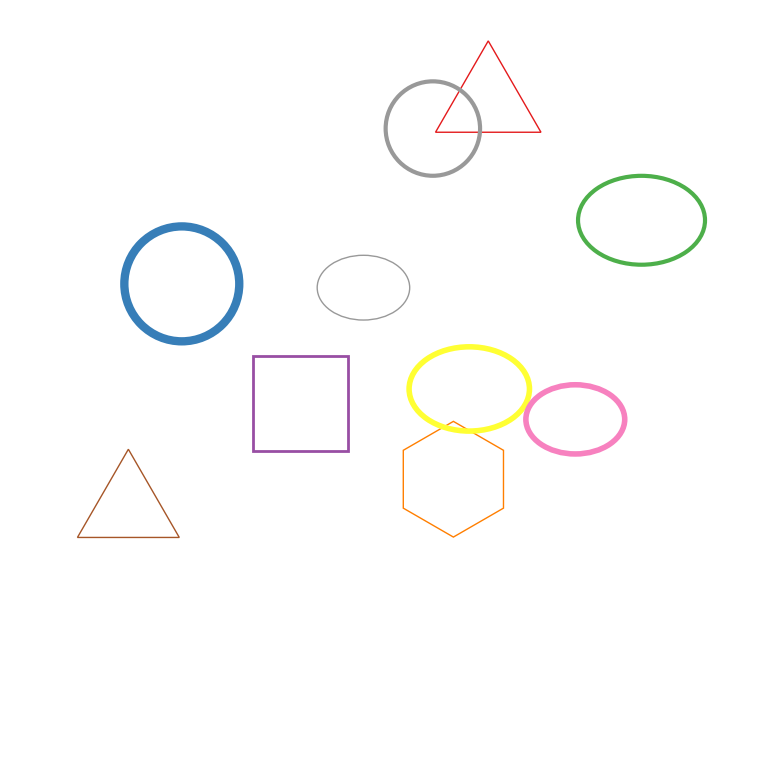[{"shape": "triangle", "thickness": 0.5, "radius": 0.4, "center": [0.634, 0.868]}, {"shape": "circle", "thickness": 3, "radius": 0.37, "center": [0.236, 0.631]}, {"shape": "oval", "thickness": 1.5, "radius": 0.41, "center": [0.833, 0.714]}, {"shape": "square", "thickness": 1, "radius": 0.31, "center": [0.39, 0.476]}, {"shape": "hexagon", "thickness": 0.5, "radius": 0.38, "center": [0.589, 0.378]}, {"shape": "oval", "thickness": 2, "radius": 0.39, "center": [0.609, 0.495]}, {"shape": "triangle", "thickness": 0.5, "radius": 0.38, "center": [0.167, 0.34]}, {"shape": "oval", "thickness": 2, "radius": 0.32, "center": [0.747, 0.455]}, {"shape": "oval", "thickness": 0.5, "radius": 0.3, "center": [0.472, 0.626]}, {"shape": "circle", "thickness": 1.5, "radius": 0.31, "center": [0.562, 0.833]}]